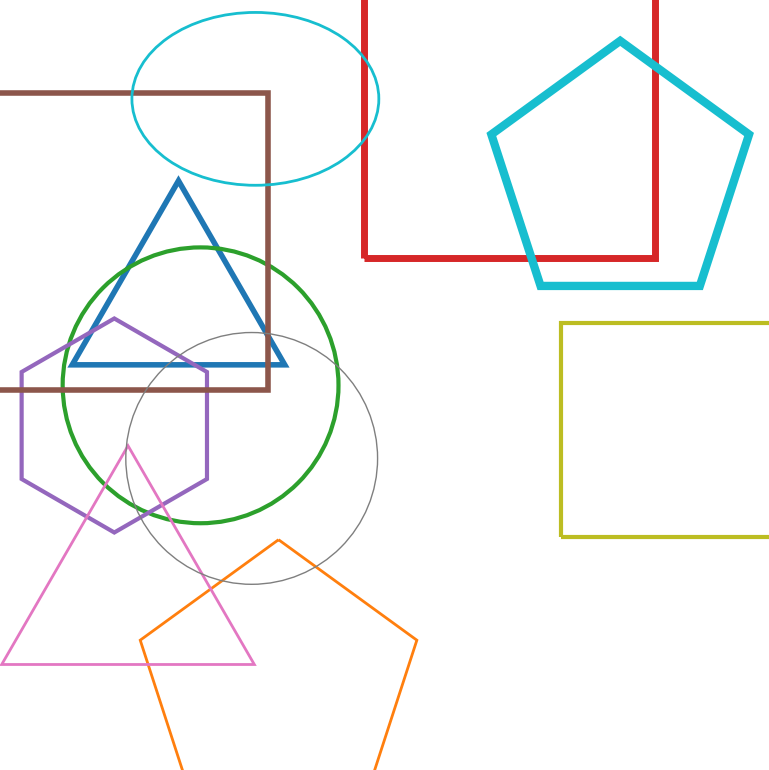[{"shape": "triangle", "thickness": 2, "radius": 0.8, "center": [0.232, 0.606]}, {"shape": "pentagon", "thickness": 1, "radius": 0.94, "center": [0.362, 0.11]}, {"shape": "circle", "thickness": 1.5, "radius": 0.9, "center": [0.26, 0.5]}, {"shape": "square", "thickness": 2.5, "radius": 0.95, "center": [0.662, 0.854]}, {"shape": "hexagon", "thickness": 1.5, "radius": 0.69, "center": [0.148, 0.447]}, {"shape": "square", "thickness": 2, "radius": 0.96, "center": [0.155, 0.687]}, {"shape": "triangle", "thickness": 1, "radius": 0.95, "center": [0.166, 0.232]}, {"shape": "circle", "thickness": 0.5, "radius": 0.82, "center": [0.327, 0.405]}, {"shape": "square", "thickness": 1.5, "radius": 0.69, "center": [0.867, 0.441]}, {"shape": "oval", "thickness": 1, "radius": 0.8, "center": [0.332, 0.872]}, {"shape": "pentagon", "thickness": 3, "radius": 0.88, "center": [0.805, 0.771]}]